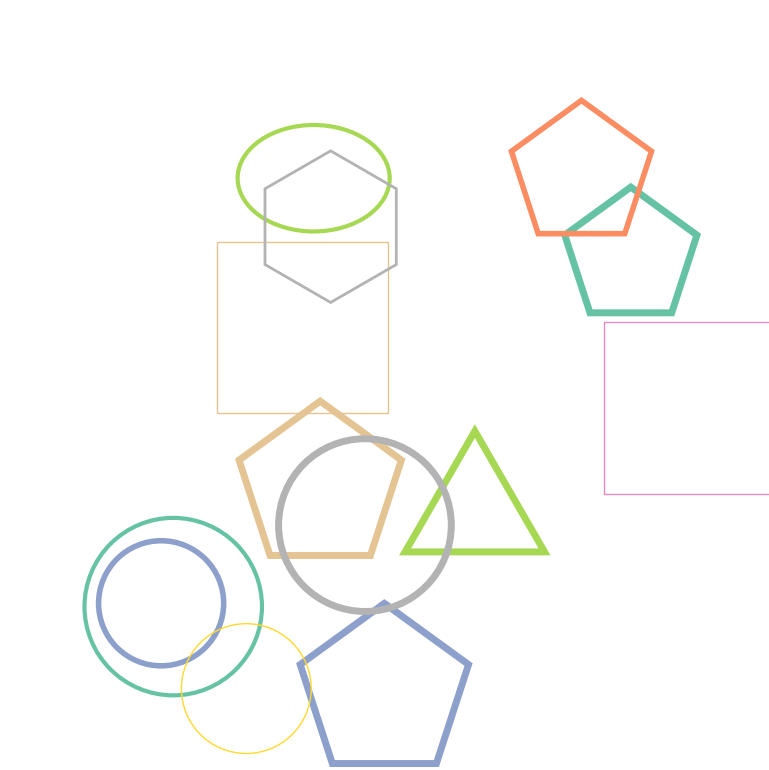[{"shape": "circle", "thickness": 1.5, "radius": 0.58, "center": [0.225, 0.212]}, {"shape": "pentagon", "thickness": 2.5, "radius": 0.45, "center": [0.819, 0.667]}, {"shape": "pentagon", "thickness": 2, "radius": 0.48, "center": [0.755, 0.774]}, {"shape": "circle", "thickness": 2, "radius": 0.41, "center": [0.209, 0.217]}, {"shape": "pentagon", "thickness": 2.5, "radius": 0.57, "center": [0.499, 0.101]}, {"shape": "square", "thickness": 0.5, "radius": 0.56, "center": [0.896, 0.47]}, {"shape": "triangle", "thickness": 2.5, "radius": 0.52, "center": [0.617, 0.336]}, {"shape": "oval", "thickness": 1.5, "radius": 0.49, "center": [0.407, 0.769]}, {"shape": "circle", "thickness": 0.5, "radius": 0.42, "center": [0.32, 0.106]}, {"shape": "pentagon", "thickness": 2.5, "radius": 0.55, "center": [0.416, 0.368]}, {"shape": "square", "thickness": 0.5, "radius": 0.56, "center": [0.393, 0.575]}, {"shape": "hexagon", "thickness": 1, "radius": 0.49, "center": [0.429, 0.706]}, {"shape": "circle", "thickness": 2.5, "radius": 0.56, "center": [0.474, 0.318]}]